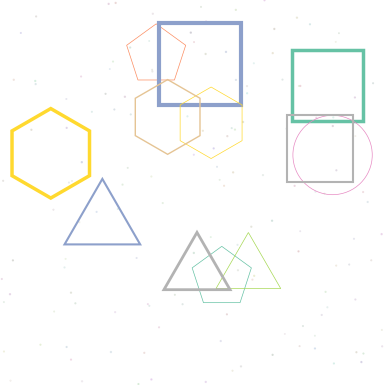[{"shape": "square", "thickness": 2.5, "radius": 0.46, "center": [0.85, 0.778]}, {"shape": "pentagon", "thickness": 0.5, "radius": 0.4, "center": [0.576, 0.279]}, {"shape": "pentagon", "thickness": 0.5, "radius": 0.4, "center": [0.406, 0.857]}, {"shape": "square", "thickness": 3, "radius": 0.53, "center": [0.519, 0.833]}, {"shape": "triangle", "thickness": 1.5, "radius": 0.57, "center": [0.266, 0.422]}, {"shape": "circle", "thickness": 0.5, "radius": 0.52, "center": [0.864, 0.597]}, {"shape": "triangle", "thickness": 0.5, "radius": 0.49, "center": [0.645, 0.299]}, {"shape": "hexagon", "thickness": 2.5, "radius": 0.58, "center": [0.132, 0.602]}, {"shape": "hexagon", "thickness": 0.5, "radius": 0.46, "center": [0.548, 0.681]}, {"shape": "hexagon", "thickness": 1, "radius": 0.49, "center": [0.435, 0.696]}, {"shape": "square", "thickness": 1.5, "radius": 0.43, "center": [0.832, 0.614]}, {"shape": "triangle", "thickness": 2, "radius": 0.5, "center": [0.512, 0.297]}]